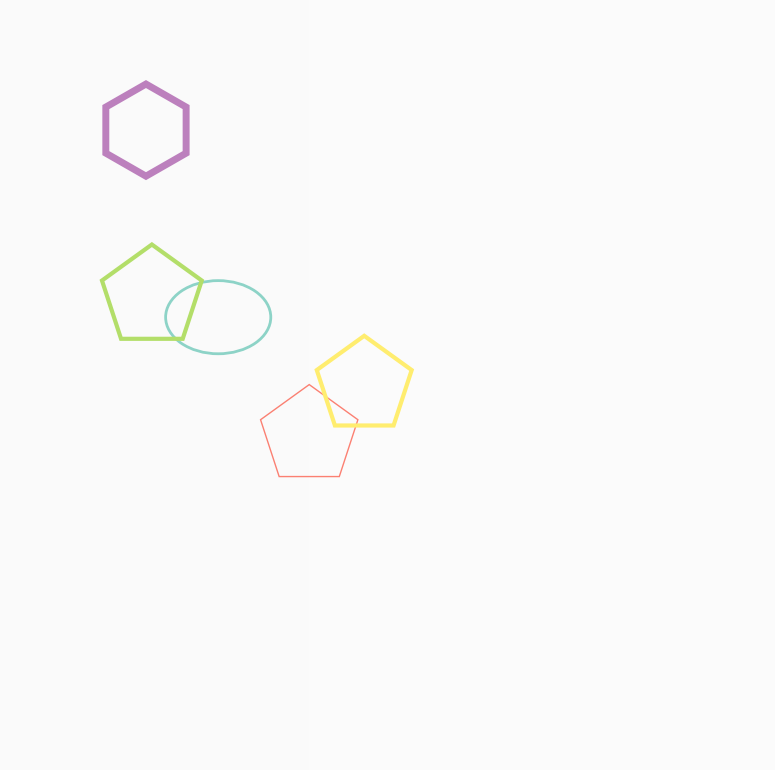[{"shape": "oval", "thickness": 1, "radius": 0.34, "center": [0.282, 0.588]}, {"shape": "pentagon", "thickness": 0.5, "radius": 0.33, "center": [0.399, 0.435]}, {"shape": "pentagon", "thickness": 1.5, "radius": 0.34, "center": [0.196, 0.615]}, {"shape": "hexagon", "thickness": 2.5, "radius": 0.3, "center": [0.188, 0.831]}, {"shape": "pentagon", "thickness": 1.5, "radius": 0.32, "center": [0.47, 0.499]}]